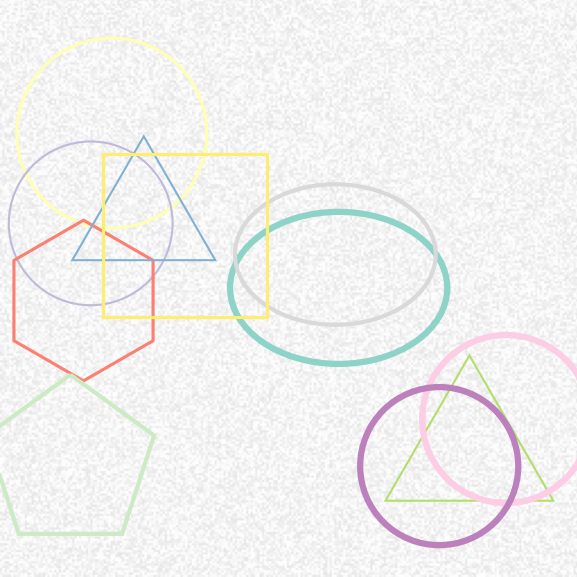[{"shape": "oval", "thickness": 3, "radius": 0.94, "center": [0.586, 0.501]}, {"shape": "circle", "thickness": 1.5, "radius": 0.82, "center": [0.194, 0.769]}, {"shape": "circle", "thickness": 1, "radius": 0.71, "center": [0.157, 0.612]}, {"shape": "hexagon", "thickness": 1.5, "radius": 0.7, "center": [0.145, 0.479]}, {"shape": "triangle", "thickness": 1, "radius": 0.71, "center": [0.249, 0.62]}, {"shape": "triangle", "thickness": 1, "radius": 0.84, "center": [0.813, 0.216]}, {"shape": "circle", "thickness": 3, "radius": 0.73, "center": [0.877, 0.273]}, {"shape": "oval", "thickness": 2, "radius": 0.87, "center": [0.581, 0.558]}, {"shape": "circle", "thickness": 3, "radius": 0.68, "center": [0.761, 0.192]}, {"shape": "pentagon", "thickness": 2, "radius": 0.76, "center": [0.122, 0.198]}, {"shape": "square", "thickness": 1.5, "radius": 0.71, "center": [0.32, 0.591]}]